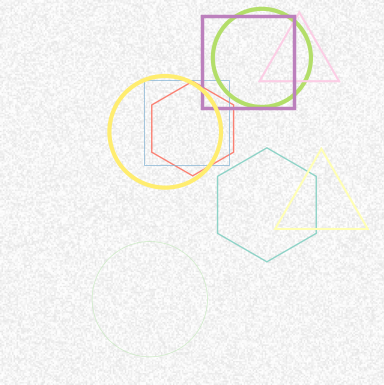[{"shape": "hexagon", "thickness": 1, "radius": 0.74, "center": [0.693, 0.468]}, {"shape": "triangle", "thickness": 1.5, "radius": 0.69, "center": [0.835, 0.475]}, {"shape": "hexagon", "thickness": 1, "radius": 0.61, "center": [0.5, 0.666]}, {"shape": "square", "thickness": 0.5, "radius": 0.56, "center": [0.485, 0.681]}, {"shape": "circle", "thickness": 3, "radius": 0.64, "center": [0.68, 0.85]}, {"shape": "triangle", "thickness": 1.5, "radius": 0.6, "center": [0.777, 0.849]}, {"shape": "square", "thickness": 2.5, "radius": 0.6, "center": [0.643, 0.839]}, {"shape": "circle", "thickness": 0.5, "radius": 0.75, "center": [0.389, 0.223]}, {"shape": "circle", "thickness": 3, "radius": 0.73, "center": [0.429, 0.658]}]